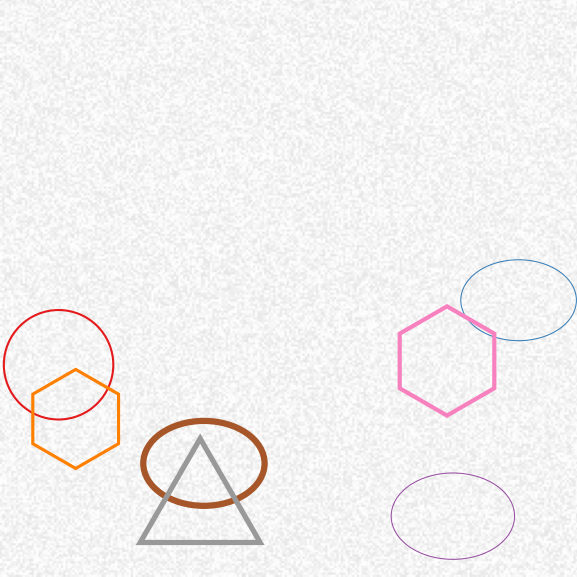[{"shape": "circle", "thickness": 1, "radius": 0.47, "center": [0.101, 0.368]}, {"shape": "oval", "thickness": 0.5, "radius": 0.5, "center": [0.898, 0.479]}, {"shape": "oval", "thickness": 0.5, "radius": 0.53, "center": [0.784, 0.105]}, {"shape": "hexagon", "thickness": 1.5, "radius": 0.43, "center": [0.131, 0.274]}, {"shape": "oval", "thickness": 3, "radius": 0.53, "center": [0.353, 0.197]}, {"shape": "hexagon", "thickness": 2, "radius": 0.47, "center": [0.774, 0.374]}, {"shape": "triangle", "thickness": 2.5, "radius": 0.6, "center": [0.347, 0.12]}]